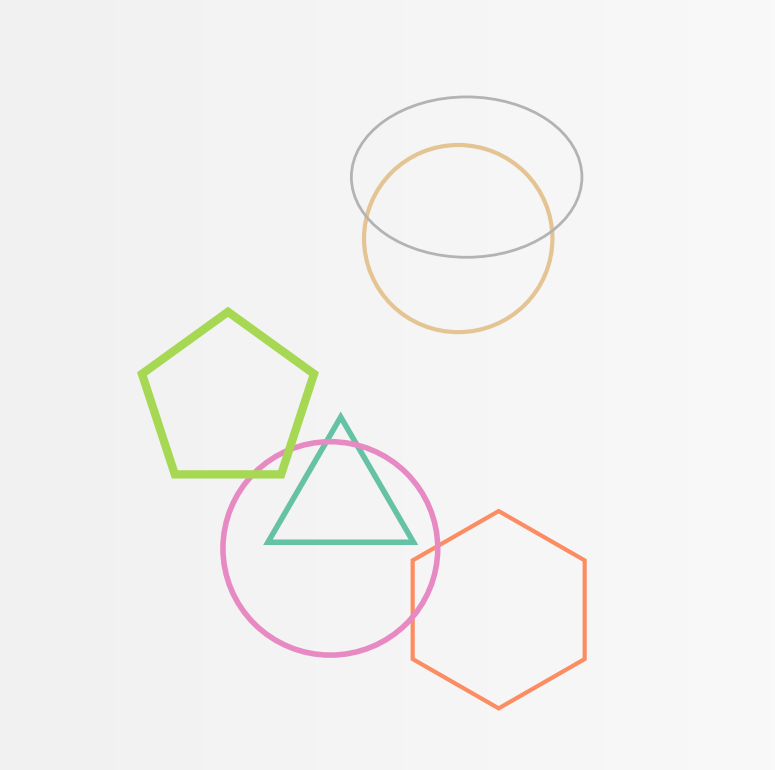[{"shape": "triangle", "thickness": 2, "radius": 0.54, "center": [0.44, 0.35]}, {"shape": "hexagon", "thickness": 1.5, "radius": 0.64, "center": [0.643, 0.208]}, {"shape": "circle", "thickness": 2, "radius": 0.69, "center": [0.426, 0.288]}, {"shape": "pentagon", "thickness": 3, "radius": 0.58, "center": [0.294, 0.478]}, {"shape": "circle", "thickness": 1.5, "radius": 0.61, "center": [0.591, 0.69]}, {"shape": "oval", "thickness": 1, "radius": 0.74, "center": [0.602, 0.77]}]